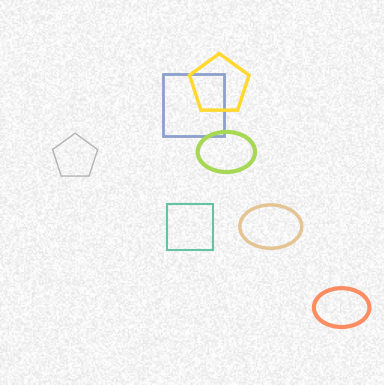[{"shape": "square", "thickness": 1.5, "radius": 0.3, "center": [0.494, 0.41]}, {"shape": "oval", "thickness": 3, "radius": 0.36, "center": [0.887, 0.201]}, {"shape": "square", "thickness": 2, "radius": 0.4, "center": [0.503, 0.727]}, {"shape": "oval", "thickness": 3, "radius": 0.37, "center": [0.588, 0.605]}, {"shape": "pentagon", "thickness": 2.5, "radius": 0.41, "center": [0.57, 0.78]}, {"shape": "oval", "thickness": 2.5, "radius": 0.4, "center": [0.703, 0.411]}, {"shape": "pentagon", "thickness": 1, "radius": 0.31, "center": [0.195, 0.592]}]